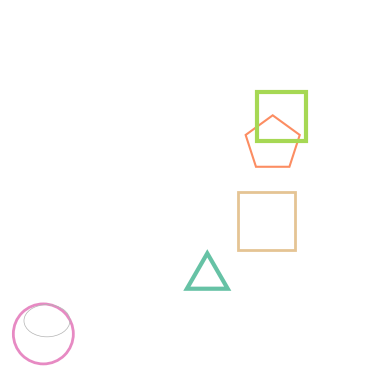[{"shape": "triangle", "thickness": 3, "radius": 0.31, "center": [0.538, 0.281]}, {"shape": "pentagon", "thickness": 1.5, "radius": 0.37, "center": [0.708, 0.627]}, {"shape": "circle", "thickness": 2, "radius": 0.39, "center": [0.113, 0.133]}, {"shape": "square", "thickness": 3, "radius": 0.32, "center": [0.732, 0.699]}, {"shape": "square", "thickness": 2, "radius": 0.37, "center": [0.693, 0.425]}, {"shape": "oval", "thickness": 0.5, "radius": 0.3, "center": [0.122, 0.167]}]